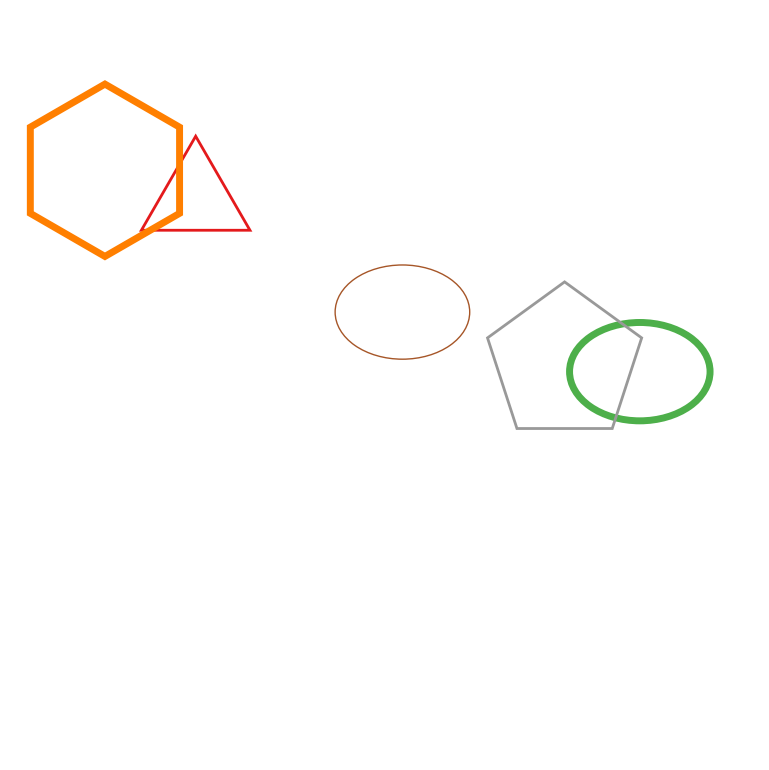[{"shape": "triangle", "thickness": 1, "radius": 0.41, "center": [0.254, 0.742]}, {"shape": "oval", "thickness": 2.5, "radius": 0.46, "center": [0.831, 0.517]}, {"shape": "hexagon", "thickness": 2.5, "radius": 0.56, "center": [0.136, 0.779]}, {"shape": "oval", "thickness": 0.5, "radius": 0.44, "center": [0.523, 0.595]}, {"shape": "pentagon", "thickness": 1, "radius": 0.53, "center": [0.733, 0.529]}]